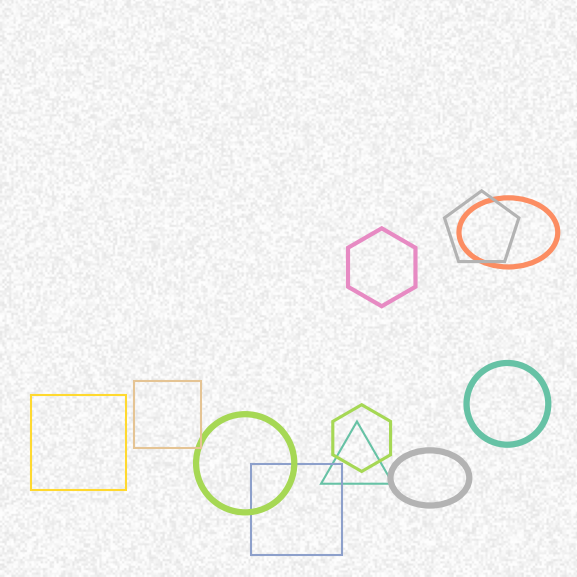[{"shape": "circle", "thickness": 3, "radius": 0.35, "center": [0.879, 0.3]}, {"shape": "triangle", "thickness": 1, "radius": 0.36, "center": [0.618, 0.197]}, {"shape": "oval", "thickness": 2.5, "radius": 0.43, "center": [0.88, 0.597]}, {"shape": "square", "thickness": 1, "radius": 0.4, "center": [0.513, 0.117]}, {"shape": "hexagon", "thickness": 2, "radius": 0.34, "center": [0.661, 0.536]}, {"shape": "hexagon", "thickness": 1.5, "radius": 0.29, "center": [0.626, 0.241]}, {"shape": "circle", "thickness": 3, "radius": 0.43, "center": [0.425, 0.197]}, {"shape": "square", "thickness": 1, "radius": 0.41, "center": [0.136, 0.234]}, {"shape": "square", "thickness": 1, "radius": 0.29, "center": [0.29, 0.281]}, {"shape": "oval", "thickness": 3, "radius": 0.34, "center": [0.744, 0.172]}, {"shape": "pentagon", "thickness": 1.5, "radius": 0.34, "center": [0.834, 0.601]}]